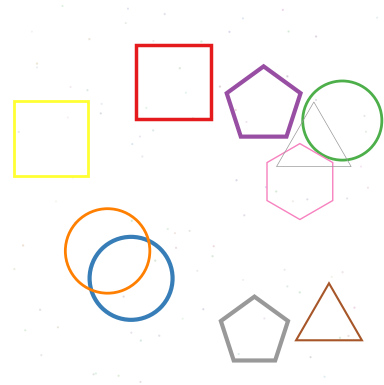[{"shape": "square", "thickness": 2.5, "radius": 0.48, "center": [0.451, 0.788]}, {"shape": "circle", "thickness": 3, "radius": 0.54, "center": [0.34, 0.277]}, {"shape": "circle", "thickness": 2, "radius": 0.51, "center": [0.889, 0.687]}, {"shape": "pentagon", "thickness": 3, "radius": 0.5, "center": [0.685, 0.727]}, {"shape": "circle", "thickness": 2, "radius": 0.55, "center": [0.279, 0.348]}, {"shape": "square", "thickness": 2, "radius": 0.49, "center": [0.133, 0.641]}, {"shape": "triangle", "thickness": 1.5, "radius": 0.49, "center": [0.855, 0.166]}, {"shape": "hexagon", "thickness": 1, "radius": 0.49, "center": [0.779, 0.528]}, {"shape": "pentagon", "thickness": 3, "radius": 0.46, "center": [0.661, 0.138]}, {"shape": "triangle", "thickness": 0.5, "radius": 0.56, "center": [0.815, 0.623]}]